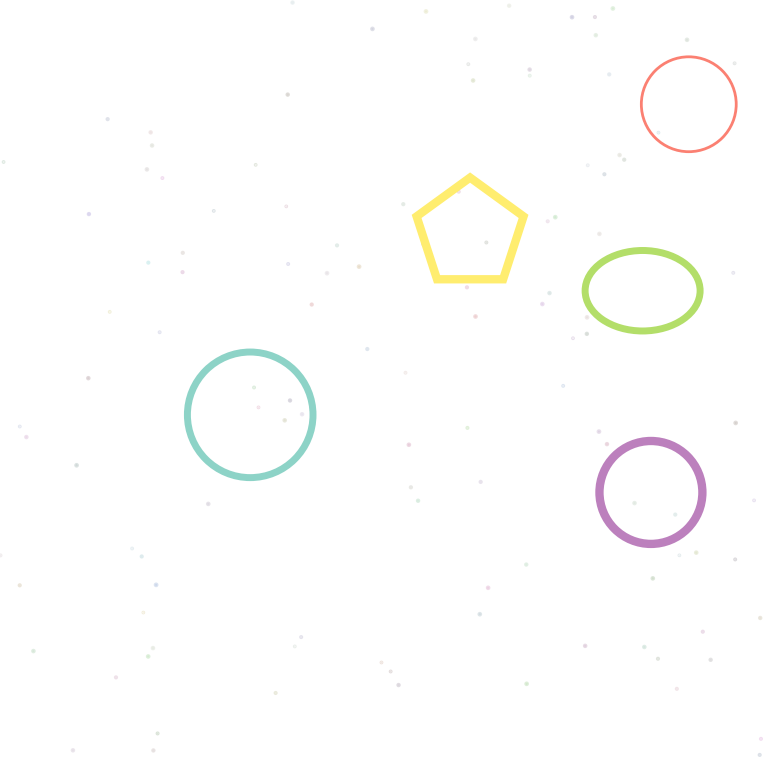[{"shape": "circle", "thickness": 2.5, "radius": 0.41, "center": [0.325, 0.461]}, {"shape": "circle", "thickness": 1, "radius": 0.31, "center": [0.895, 0.865]}, {"shape": "oval", "thickness": 2.5, "radius": 0.37, "center": [0.835, 0.622]}, {"shape": "circle", "thickness": 3, "radius": 0.33, "center": [0.845, 0.36]}, {"shape": "pentagon", "thickness": 3, "radius": 0.37, "center": [0.611, 0.696]}]